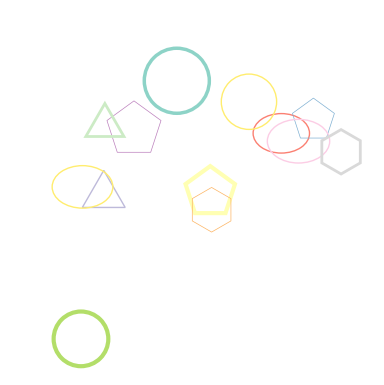[{"shape": "circle", "thickness": 2.5, "radius": 0.42, "center": [0.459, 0.79]}, {"shape": "pentagon", "thickness": 3, "radius": 0.34, "center": [0.546, 0.501]}, {"shape": "triangle", "thickness": 1, "radius": 0.32, "center": [0.27, 0.493]}, {"shape": "oval", "thickness": 1, "radius": 0.37, "center": [0.731, 0.654]}, {"shape": "pentagon", "thickness": 0.5, "radius": 0.29, "center": [0.814, 0.688]}, {"shape": "hexagon", "thickness": 0.5, "radius": 0.29, "center": [0.55, 0.455]}, {"shape": "circle", "thickness": 3, "radius": 0.36, "center": [0.21, 0.12]}, {"shape": "oval", "thickness": 1, "radius": 0.4, "center": [0.775, 0.633]}, {"shape": "hexagon", "thickness": 2, "radius": 0.29, "center": [0.886, 0.606]}, {"shape": "pentagon", "thickness": 0.5, "radius": 0.37, "center": [0.348, 0.664]}, {"shape": "triangle", "thickness": 2, "radius": 0.29, "center": [0.272, 0.674]}, {"shape": "circle", "thickness": 1, "radius": 0.36, "center": [0.647, 0.736]}, {"shape": "oval", "thickness": 1, "radius": 0.39, "center": [0.214, 0.515]}]